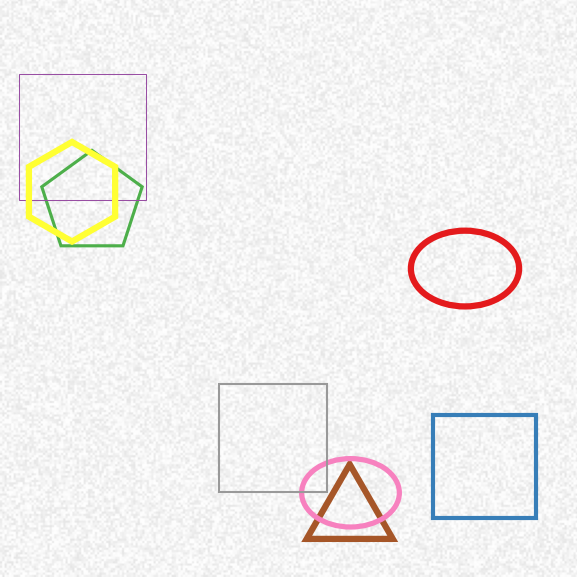[{"shape": "oval", "thickness": 3, "radius": 0.47, "center": [0.805, 0.534]}, {"shape": "square", "thickness": 2, "radius": 0.45, "center": [0.84, 0.191]}, {"shape": "pentagon", "thickness": 1.5, "radius": 0.46, "center": [0.159, 0.647]}, {"shape": "square", "thickness": 0.5, "radius": 0.55, "center": [0.142, 0.762]}, {"shape": "hexagon", "thickness": 3, "radius": 0.43, "center": [0.125, 0.667]}, {"shape": "triangle", "thickness": 3, "radius": 0.43, "center": [0.606, 0.109]}, {"shape": "oval", "thickness": 2.5, "radius": 0.42, "center": [0.607, 0.146]}, {"shape": "square", "thickness": 1, "radius": 0.47, "center": [0.473, 0.241]}]